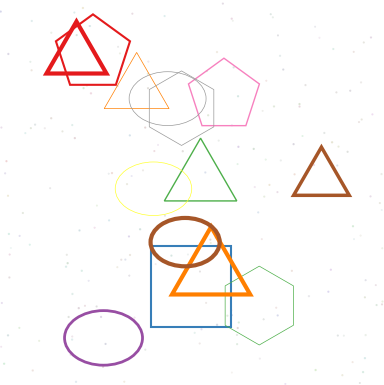[{"shape": "pentagon", "thickness": 1.5, "radius": 0.51, "center": [0.241, 0.862]}, {"shape": "triangle", "thickness": 3, "radius": 0.45, "center": [0.199, 0.854]}, {"shape": "square", "thickness": 1.5, "radius": 0.52, "center": [0.496, 0.256]}, {"shape": "hexagon", "thickness": 0.5, "radius": 0.51, "center": [0.673, 0.206]}, {"shape": "triangle", "thickness": 1, "radius": 0.54, "center": [0.521, 0.532]}, {"shape": "oval", "thickness": 2, "radius": 0.51, "center": [0.269, 0.122]}, {"shape": "triangle", "thickness": 3, "radius": 0.59, "center": [0.548, 0.294]}, {"shape": "triangle", "thickness": 0.5, "radius": 0.49, "center": [0.355, 0.767]}, {"shape": "oval", "thickness": 0.5, "radius": 0.5, "center": [0.399, 0.51]}, {"shape": "oval", "thickness": 3, "radius": 0.45, "center": [0.481, 0.371]}, {"shape": "triangle", "thickness": 2.5, "radius": 0.42, "center": [0.835, 0.534]}, {"shape": "pentagon", "thickness": 1, "radius": 0.48, "center": [0.582, 0.752]}, {"shape": "oval", "thickness": 0.5, "radius": 0.5, "center": [0.435, 0.744]}, {"shape": "hexagon", "thickness": 0.5, "radius": 0.48, "center": [0.472, 0.719]}]